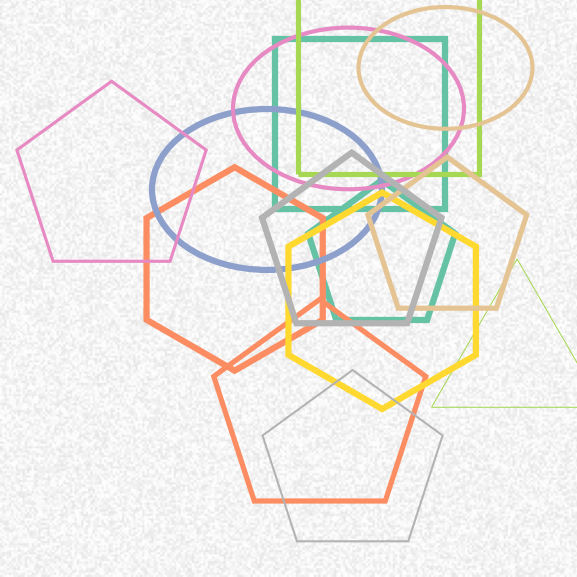[{"shape": "square", "thickness": 3, "radius": 0.74, "center": [0.623, 0.784]}, {"shape": "pentagon", "thickness": 3, "radius": 0.67, "center": [0.661, 0.553]}, {"shape": "hexagon", "thickness": 3, "radius": 0.88, "center": [0.406, 0.533]}, {"shape": "pentagon", "thickness": 2.5, "radius": 0.97, "center": [0.554, 0.288]}, {"shape": "oval", "thickness": 3, "radius": 1.0, "center": [0.462, 0.671]}, {"shape": "pentagon", "thickness": 1.5, "radius": 0.86, "center": [0.193, 0.686]}, {"shape": "oval", "thickness": 2, "radius": 1.0, "center": [0.603, 0.811]}, {"shape": "square", "thickness": 2.5, "radius": 0.78, "center": [0.673, 0.855]}, {"shape": "triangle", "thickness": 0.5, "radius": 0.86, "center": [0.895, 0.379]}, {"shape": "hexagon", "thickness": 3, "radius": 0.94, "center": [0.662, 0.478]}, {"shape": "oval", "thickness": 2, "radius": 0.75, "center": [0.771, 0.882]}, {"shape": "pentagon", "thickness": 2.5, "radius": 0.72, "center": [0.775, 0.582]}, {"shape": "pentagon", "thickness": 1, "radius": 0.82, "center": [0.611, 0.194]}, {"shape": "pentagon", "thickness": 3, "radius": 0.82, "center": [0.609, 0.572]}]